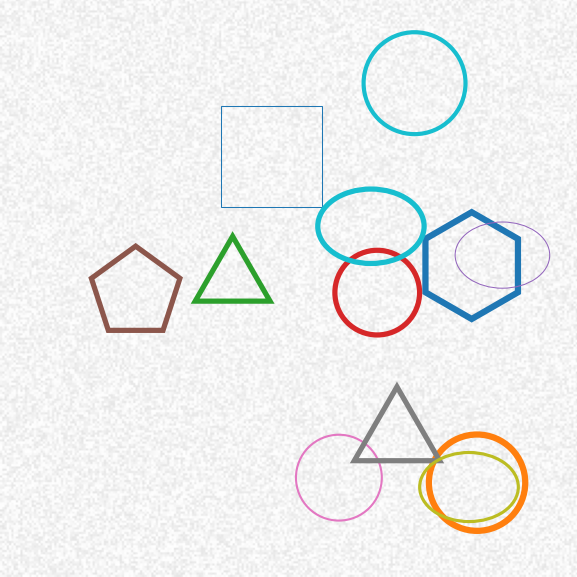[{"shape": "hexagon", "thickness": 3, "radius": 0.46, "center": [0.817, 0.539]}, {"shape": "square", "thickness": 0.5, "radius": 0.44, "center": [0.47, 0.729]}, {"shape": "circle", "thickness": 3, "radius": 0.42, "center": [0.826, 0.163]}, {"shape": "triangle", "thickness": 2.5, "radius": 0.37, "center": [0.403, 0.515]}, {"shape": "circle", "thickness": 2.5, "radius": 0.37, "center": [0.653, 0.492]}, {"shape": "oval", "thickness": 0.5, "radius": 0.41, "center": [0.87, 0.557]}, {"shape": "pentagon", "thickness": 2.5, "radius": 0.4, "center": [0.235, 0.492]}, {"shape": "circle", "thickness": 1, "radius": 0.37, "center": [0.587, 0.172]}, {"shape": "triangle", "thickness": 2.5, "radius": 0.43, "center": [0.687, 0.244]}, {"shape": "oval", "thickness": 1.5, "radius": 0.43, "center": [0.812, 0.156]}, {"shape": "oval", "thickness": 2.5, "radius": 0.46, "center": [0.642, 0.607]}, {"shape": "circle", "thickness": 2, "radius": 0.44, "center": [0.718, 0.855]}]